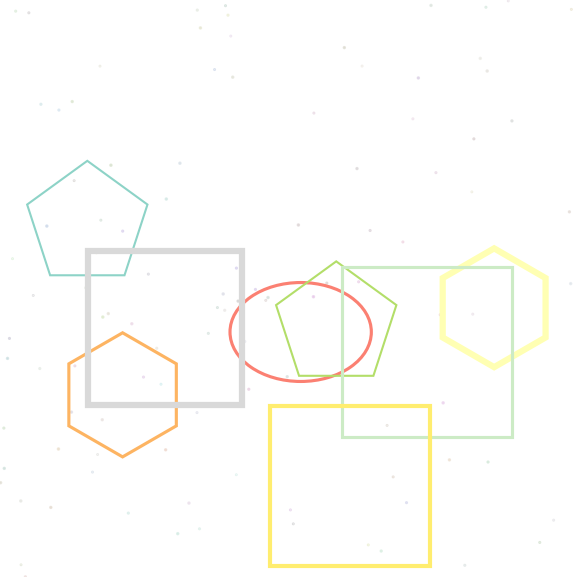[{"shape": "pentagon", "thickness": 1, "radius": 0.55, "center": [0.151, 0.611]}, {"shape": "hexagon", "thickness": 3, "radius": 0.51, "center": [0.856, 0.466]}, {"shape": "oval", "thickness": 1.5, "radius": 0.61, "center": [0.521, 0.424]}, {"shape": "hexagon", "thickness": 1.5, "radius": 0.54, "center": [0.212, 0.315]}, {"shape": "pentagon", "thickness": 1, "radius": 0.55, "center": [0.582, 0.437]}, {"shape": "square", "thickness": 3, "radius": 0.67, "center": [0.286, 0.431]}, {"shape": "square", "thickness": 1.5, "radius": 0.73, "center": [0.74, 0.389]}, {"shape": "square", "thickness": 2, "radius": 0.7, "center": [0.606, 0.157]}]